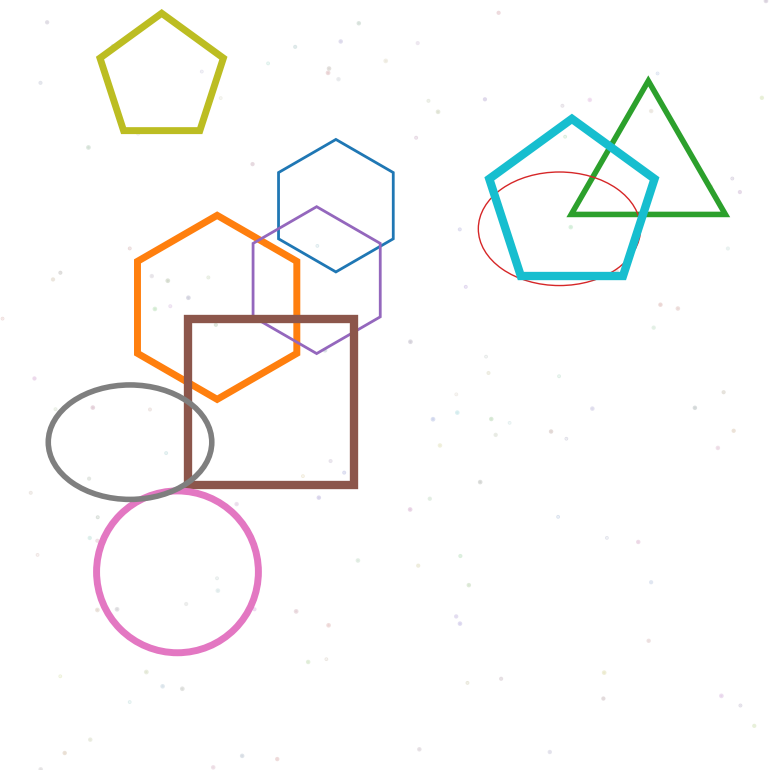[{"shape": "hexagon", "thickness": 1, "radius": 0.43, "center": [0.436, 0.733]}, {"shape": "hexagon", "thickness": 2.5, "radius": 0.6, "center": [0.282, 0.601]}, {"shape": "triangle", "thickness": 2, "radius": 0.58, "center": [0.842, 0.779]}, {"shape": "oval", "thickness": 0.5, "radius": 0.53, "center": [0.727, 0.703]}, {"shape": "hexagon", "thickness": 1, "radius": 0.48, "center": [0.411, 0.636]}, {"shape": "square", "thickness": 3, "radius": 0.54, "center": [0.352, 0.478]}, {"shape": "circle", "thickness": 2.5, "radius": 0.53, "center": [0.23, 0.257]}, {"shape": "oval", "thickness": 2, "radius": 0.53, "center": [0.169, 0.426]}, {"shape": "pentagon", "thickness": 2.5, "radius": 0.42, "center": [0.21, 0.899]}, {"shape": "pentagon", "thickness": 3, "radius": 0.56, "center": [0.743, 0.733]}]